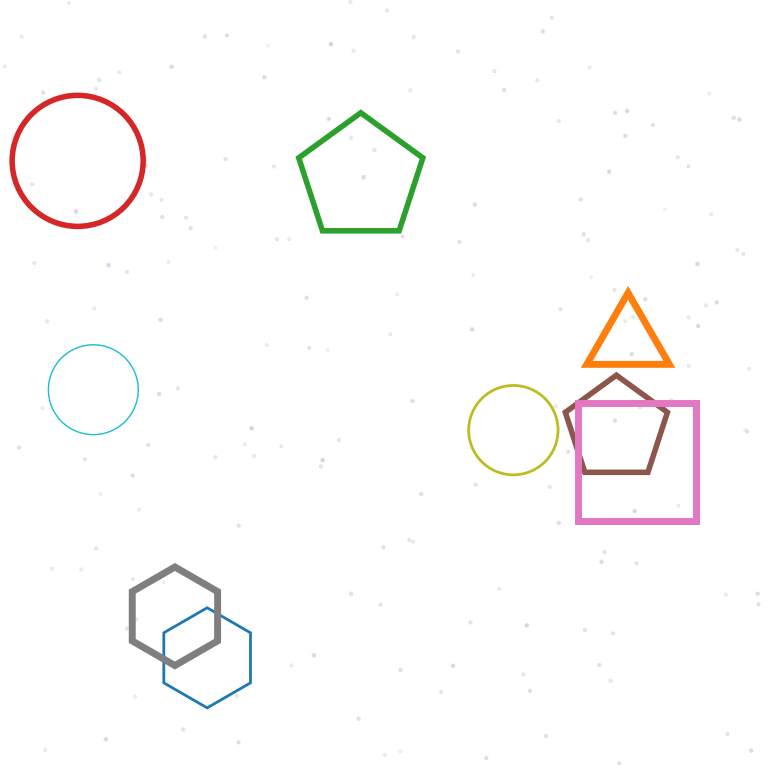[{"shape": "hexagon", "thickness": 1, "radius": 0.32, "center": [0.269, 0.146]}, {"shape": "triangle", "thickness": 2.5, "radius": 0.31, "center": [0.816, 0.558]}, {"shape": "pentagon", "thickness": 2, "radius": 0.42, "center": [0.469, 0.769]}, {"shape": "circle", "thickness": 2, "radius": 0.43, "center": [0.101, 0.791]}, {"shape": "pentagon", "thickness": 2, "radius": 0.35, "center": [0.8, 0.443]}, {"shape": "square", "thickness": 2.5, "radius": 0.38, "center": [0.827, 0.4]}, {"shape": "hexagon", "thickness": 2.5, "radius": 0.32, "center": [0.227, 0.2]}, {"shape": "circle", "thickness": 1, "radius": 0.29, "center": [0.667, 0.441]}, {"shape": "circle", "thickness": 0.5, "radius": 0.29, "center": [0.121, 0.494]}]